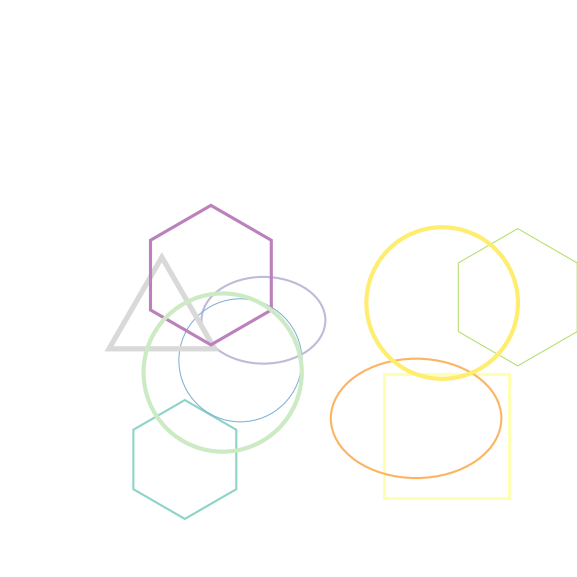[{"shape": "hexagon", "thickness": 1, "radius": 0.51, "center": [0.32, 0.203]}, {"shape": "square", "thickness": 1.5, "radius": 0.54, "center": [0.773, 0.244]}, {"shape": "oval", "thickness": 1, "radius": 0.54, "center": [0.456, 0.445]}, {"shape": "circle", "thickness": 0.5, "radius": 0.53, "center": [0.416, 0.375]}, {"shape": "oval", "thickness": 1, "radius": 0.74, "center": [0.721, 0.275]}, {"shape": "hexagon", "thickness": 0.5, "radius": 0.59, "center": [0.897, 0.484]}, {"shape": "triangle", "thickness": 2.5, "radius": 0.53, "center": [0.28, 0.448]}, {"shape": "hexagon", "thickness": 1.5, "radius": 0.6, "center": [0.365, 0.523]}, {"shape": "circle", "thickness": 2, "radius": 0.69, "center": [0.386, 0.354]}, {"shape": "circle", "thickness": 2, "radius": 0.66, "center": [0.766, 0.474]}]